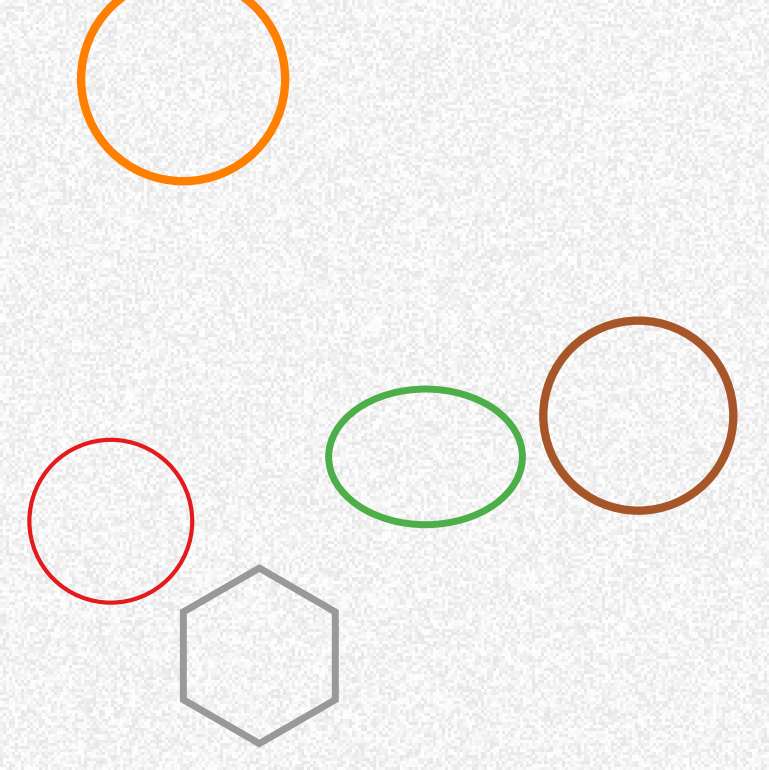[{"shape": "circle", "thickness": 1.5, "radius": 0.53, "center": [0.144, 0.323]}, {"shape": "oval", "thickness": 2.5, "radius": 0.63, "center": [0.553, 0.407]}, {"shape": "circle", "thickness": 3, "radius": 0.66, "center": [0.238, 0.897]}, {"shape": "circle", "thickness": 3, "radius": 0.62, "center": [0.829, 0.46]}, {"shape": "hexagon", "thickness": 2.5, "radius": 0.57, "center": [0.337, 0.148]}]